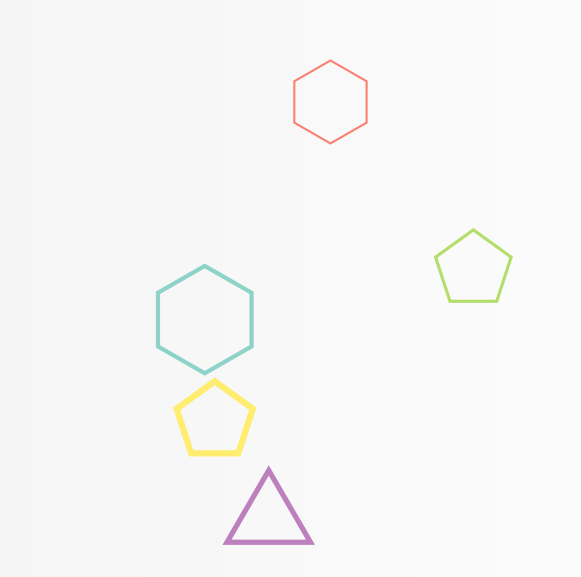[{"shape": "hexagon", "thickness": 2, "radius": 0.46, "center": [0.352, 0.446]}, {"shape": "hexagon", "thickness": 1, "radius": 0.36, "center": [0.569, 0.823]}, {"shape": "pentagon", "thickness": 1.5, "radius": 0.34, "center": [0.814, 0.533]}, {"shape": "triangle", "thickness": 2.5, "radius": 0.41, "center": [0.462, 0.102]}, {"shape": "pentagon", "thickness": 3, "radius": 0.34, "center": [0.369, 0.27]}]